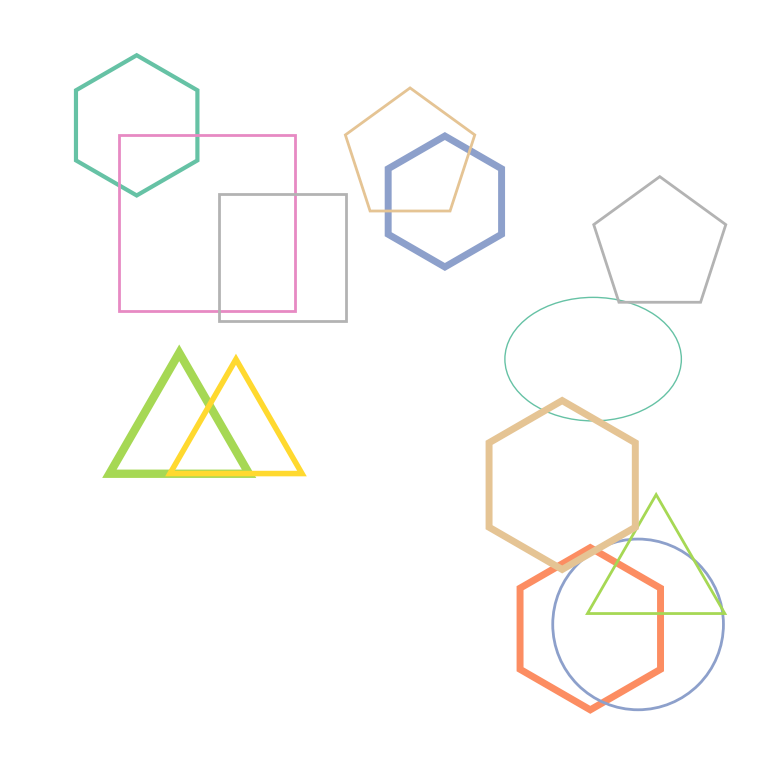[{"shape": "oval", "thickness": 0.5, "radius": 0.57, "center": [0.77, 0.534]}, {"shape": "hexagon", "thickness": 1.5, "radius": 0.46, "center": [0.178, 0.837]}, {"shape": "hexagon", "thickness": 2.5, "radius": 0.53, "center": [0.767, 0.183]}, {"shape": "circle", "thickness": 1, "radius": 0.55, "center": [0.829, 0.189]}, {"shape": "hexagon", "thickness": 2.5, "radius": 0.43, "center": [0.578, 0.738]}, {"shape": "square", "thickness": 1, "radius": 0.57, "center": [0.269, 0.71]}, {"shape": "triangle", "thickness": 1, "radius": 0.51, "center": [0.852, 0.255]}, {"shape": "triangle", "thickness": 3, "radius": 0.52, "center": [0.233, 0.437]}, {"shape": "triangle", "thickness": 2, "radius": 0.49, "center": [0.306, 0.434]}, {"shape": "pentagon", "thickness": 1, "radius": 0.44, "center": [0.533, 0.797]}, {"shape": "hexagon", "thickness": 2.5, "radius": 0.55, "center": [0.73, 0.37]}, {"shape": "square", "thickness": 1, "radius": 0.41, "center": [0.367, 0.666]}, {"shape": "pentagon", "thickness": 1, "radius": 0.45, "center": [0.857, 0.68]}]